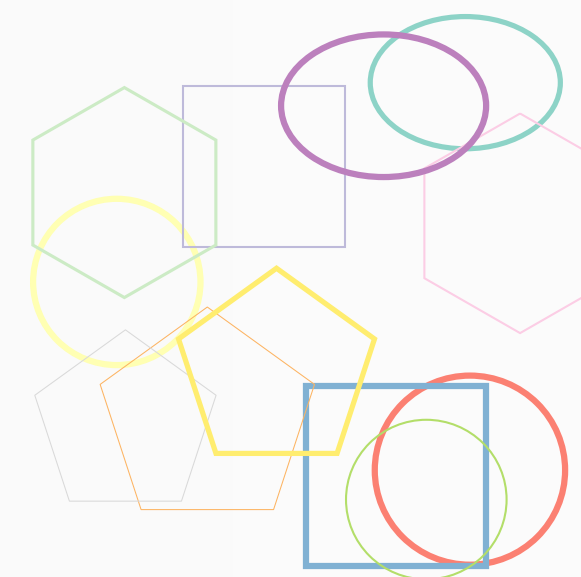[{"shape": "oval", "thickness": 2.5, "radius": 0.82, "center": [0.801, 0.856]}, {"shape": "circle", "thickness": 3, "radius": 0.72, "center": [0.201, 0.511]}, {"shape": "square", "thickness": 1, "radius": 0.7, "center": [0.455, 0.71]}, {"shape": "circle", "thickness": 3, "radius": 0.82, "center": [0.808, 0.185]}, {"shape": "square", "thickness": 3, "radius": 0.78, "center": [0.681, 0.175]}, {"shape": "pentagon", "thickness": 0.5, "radius": 0.97, "center": [0.357, 0.274]}, {"shape": "circle", "thickness": 1, "radius": 0.69, "center": [0.733, 0.134]}, {"shape": "hexagon", "thickness": 1, "radius": 0.95, "center": [0.895, 0.612]}, {"shape": "pentagon", "thickness": 0.5, "radius": 0.82, "center": [0.216, 0.264]}, {"shape": "oval", "thickness": 3, "radius": 0.88, "center": [0.66, 0.816]}, {"shape": "hexagon", "thickness": 1.5, "radius": 0.91, "center": [0.214, 0.666]}, {"shape": "pentagon", "thickness": 2.5, "radius": 0.89, "center": [0.476, 0.357]}]